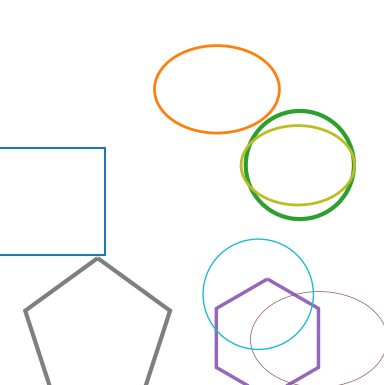[{"shape": "square", "thickness": 1.5, "radius": 0.69, "center": [0.135, 0.478]}, {"shape": "oval", "thickness": 2, "radius": 0.81, "center": [0.563, 0.768]}, {"shape": "circle", "thickness": 3, "radius": 0.7, "center": [0.779, 0.571]}, {"shape": "hexagon", "thickness": 2.5, "radius": 0.77, "center": [0.695, 0.122]}, {"shape": "oval", "thickness": 0.5, "radius": 0.89, "center": [0.828, 0.118]}, {"shape": "pentagon", "thickness": 3, "radius": 0.99, "center": [0.254, 0.132]}, {"shape": "oval", "thickness": 2, "radius": 0.74, "center": [0.774, 0.571]}, {"shape": "circle", "thickness": 1, "radius": 0.72, "center": [0.671, 0.236]}]